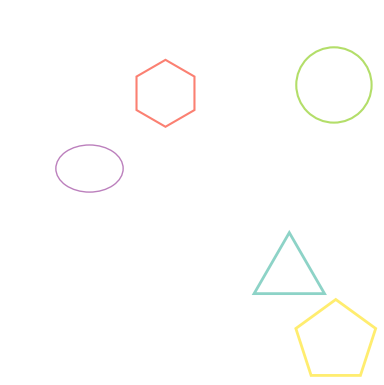[{"shape": "triangle", "thickness": 2, "radius": 0.53, "center": [0.751, 0.29]}, {"shape": "hexagon", "thickness": 1.5, "radius": 0.43, "center": [0.43, 0.758]}, {"shape": "circle", "thickness": 1.5, "radius": 0.49, "center": [0.867, 0.779]}, {"shape": "oval", "thickness": 1, "radius": 0.44, "center": [0.232, 0.562]}, {"shape": "pentagon", "thickness": 2, "radius": 0.55, "center": [0.872, 0.113]}]